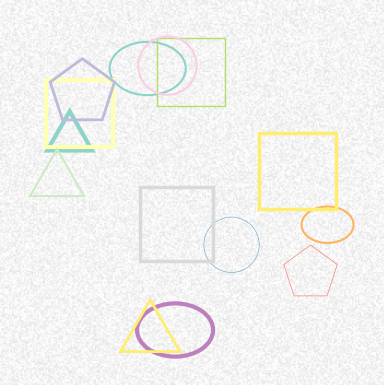[{"shape": "triangle", "thickness": 3, "radius": 0.34, "center": [0.181, 0.643]}, {"shape": "oval", "thickness": 1.5, "radius": 0.49, "center": [0.384, 0.822]}, {"shape": "square", "thickness": 3, "radius": 0.44, "center": [0.206, 0.704]}, {"shape": "pentagon", "thickness": 2, "radius": 0.44, "center": [0.214, 0.76]}, {"shape": "pentagon", "thickness": 0.5, "radius": 0.37, "center": [0.807, 0.29]}, {"shape": "circle", "thickness": 0.5, "radius": 0.36, "center": [0.601, 0.364]}, {"shape": "oval", "thickness": 1.5, "radius": 0.34, "center": [0.851, 0.416]}, {"shape": "square", "thickness": 1, "radius": 0.44, "center": [0.497, 0.813]}, {"shape": "circle", "thickness": 1.5, "radius": 0.38, "center": [0.435, 0.829]}, {"shape": "square", "thickness": 2.5, "radius": 0.48, "center": [0.458, 0.418]}, {"shape": "oval", "thickness": 3, "radius": 0.49, "center": [0.455, 0.143]}, {"shape": "triangle", "thickness": 1.5, "radius": 0.41, "center": [0.148, 0.531]}, {"shape": "square", "thickness": 2.5, "radius": 0.5, "center": [0.773, 0.556]}, {"shape": "triangle", "thickness": 2, "radius": 0.45, "center": [0.39, 0.131]}]